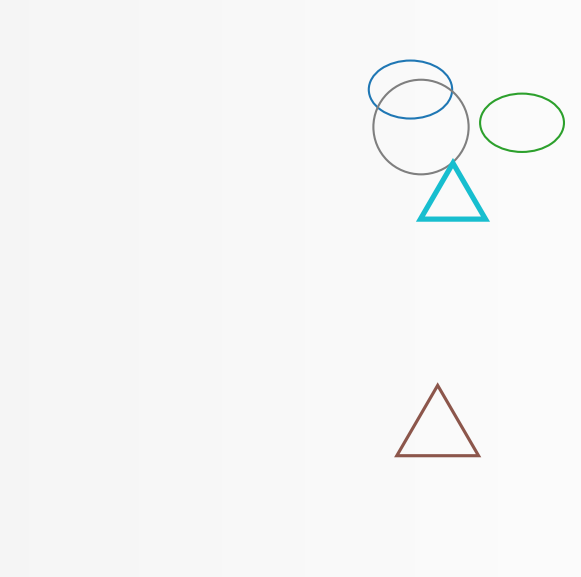[{"shape": "oval", "thickness": 1, "radius": 0.36, "center": [0.706, 0.844]}, {"shape": "oval", "thickness": 1, "radius": 0.36, "center": [0.898, 0.787]}, {"shape": "triangle", "thickness": 1.5, "radius": 0.41, "center": [0.753, 0.251]}, {"shape": "circle", "thickness": 1, "radius": 0.41, "center": [0.724, 0.779]}, {"shape": "triangle", "thickness": 2.5, "radius": 0.32, "center": [0.779, 0.652]}]